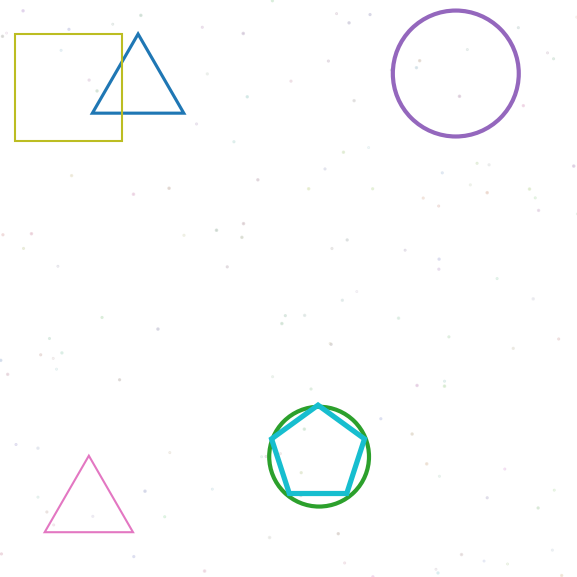[{"shape": "triangle", "thickness": 1.5, "radius": 0.46, "center": [0.239, 0.849]}, {"shape": "circle", "thickness": 2, "radius": 0.43, "center": [0.553, 0.208]}, {"shape": "circle", "thickness": 2, "radius": 0.55, "center": [0.789, 0.872]}, {"shape": "triangle", "thickness": 1, "radius": 0.44, "center": [0.154, 0.122]}, {"shape": "square", "thickness": 1, "radius": 0.46, "center": [0.119, 0.847]}, {"shape": "pentagon", "thickness": 2.5, "radius": 0.42, "center": [0.551, 0.213]}]